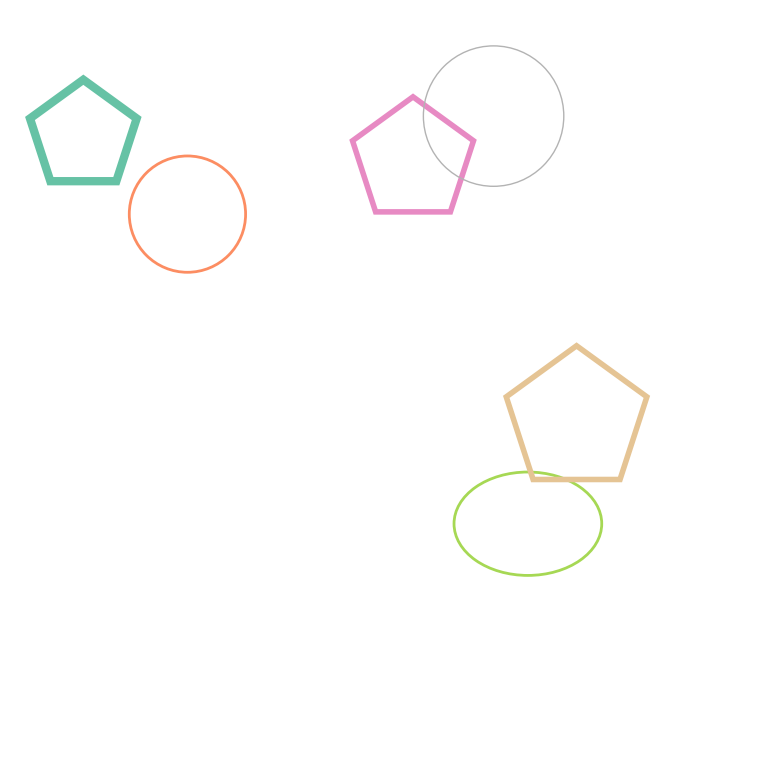[{"shape": "pentagon", "thickness": 3, "radius": 0.36, "center": [0.108, 0.824]}, {"shape": "circle", "thickness": 1, "radius": 0.38, "center": [0.243, 0.722]}, {"shape": "pentagon", "thickness": 2, "radius": 0.41, "center": [0.536, 0.792]}, {"shape": "oval", "thickness": 1, "radius": 0.48, "center": [0.686, 0.32]}, {"shape": "pentagon", "thickness": 2, "radius": 0.48, "center": [0.749, 0.455]}, {"shape": "circle", "thickness": 0.5, "radius": 0.46, "center": [0.641, 0.849]}]